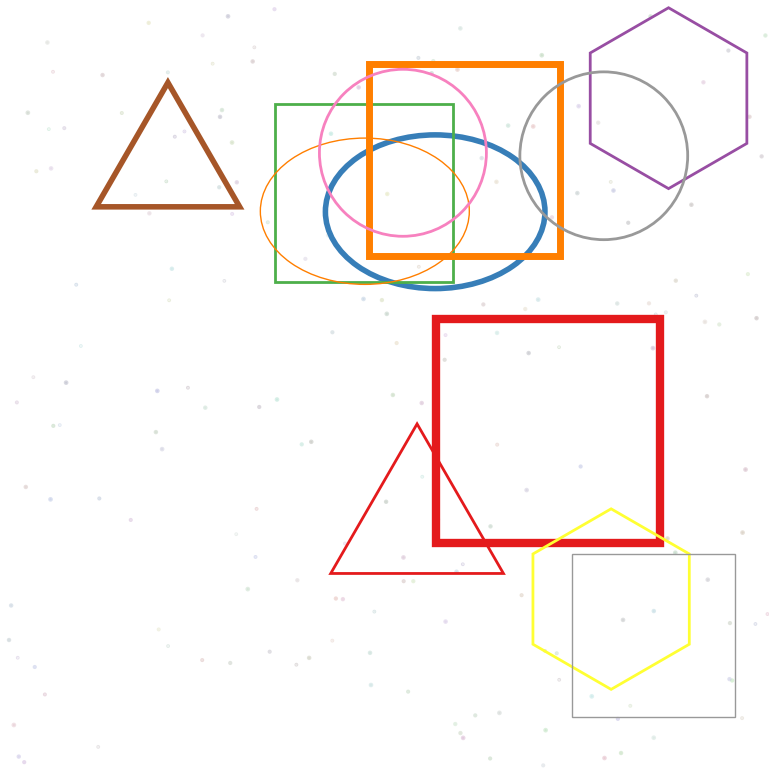[{"shape": "triangle", "thickness": 1, "radius": 0.65, "center": [0.542, 0.32]}, {"shape": "square", "thickness": 3, "radius": 0.73, "center": [0.712, 0.44]}, {"shape": "oval", "thickness": 2, "radius": 0.71, "center": [0.565, 0.725]}, {"shape": "square", "thickness": 1, "radius": 0.58, "center": [0.473, 0.75]}, {"shape": "hexagon", "thickness": 1, "radius": 0.59, "center": [0.868, 0.872]}, {"shape": "square", "thickness": 2.5, "radius": 0.62, "center": [0.603, 0.793]}, {"shape": "oval", "thickness": 0.5, "radius": 0.68, "center": [0.474, 0.726]}, {"shape": "hexagon", "thickness": 1, "radius": 0.59, "center": [0.794, 0.222]}, {"shape": "triangle", "thickness": 2, "radius": 0.54, "center": [0.218, 0.785]}, {"shape": "circle", "thickness": 1, "radius": 0.54, "center": [0.523, 0.802]}, {"shape": "square", "thickness": 0.5, "radius": 0.53, "center": [0.849, 0.174]}, {"shape": "circle", "thickness": 1, "radius": 0.54, "center": [0.784, 0.798]}]